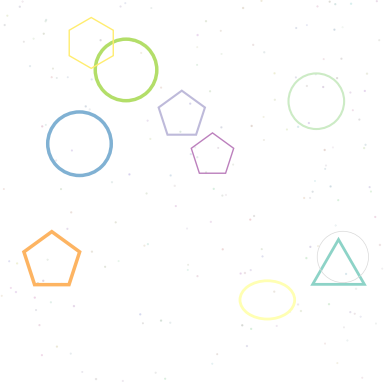[{"shape": "triangle", "thickness": 2, "radius": 0.39, "center": [0.879, 0.3]}, {"shape": "oval", "thickness": 2, "radius": 0.36, "center": [0.694, 0.221]}, {"shape": "pentagon", "thickness": 1.5, "radius": 0.32, "center": [0.472, 0.701]}, {"shape": "circle", "thickness": 2.5, "radius": 0.41, "center": [0.206, 0.627]}, {"shape": "pentagon", "thickness": 2.5, "radius": 0.38, "center": [0.135, 0.322]}, {"shape": "circle", "thickness": 2.5, "radius": 0.4, "center": [0.327, 0.818]}, {"shape": "circle", "thickness": 0.5, "radius": 0.33, "center": [0.891, 0.333]}, {"shape": "pentagon", "thickness": 1, "radius": 0.29, "center": [0.552, 0.597]}, {"shape": "circle", "thickness": 1.5, "radius": 0.36, "center": [0.822, 0.737]}, {"shape": "hexagon", "thickness": 1, "radius": 0.33, "center": [0.237, 0.888]}]